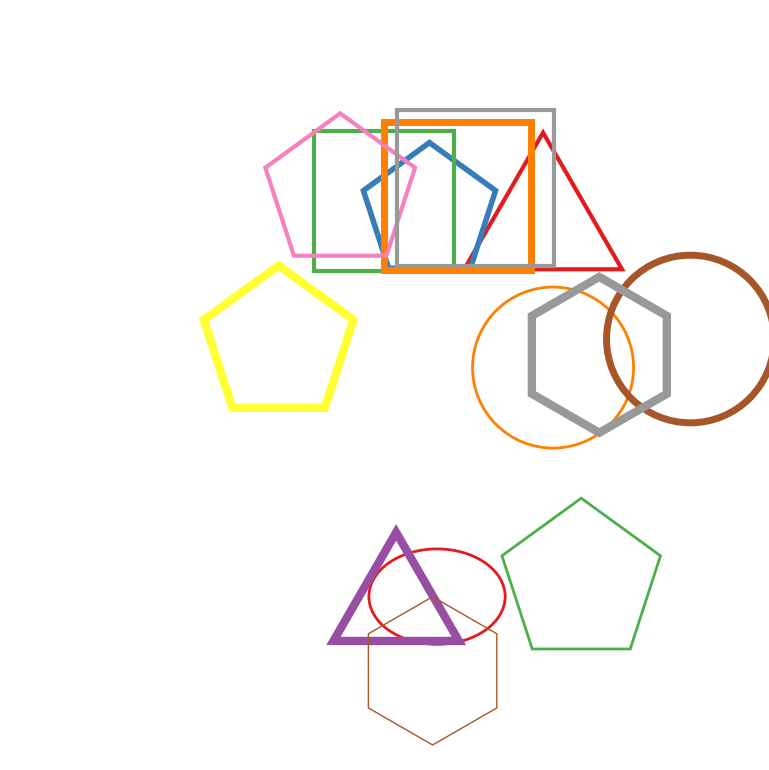[{"shape": "oval", "thickness": 1, "radius": 0.44, "center": [0.568, 0.225]}, {"shape": "triangle", "thickness": 1.5, "radius": 0.59, "center": [0.705, 0.709]}, {"shape": "pentagon", "thickness": 2, "radius": 0.45, "center": [0.558, 0.725]}, {"shape": "square", "thickness": 1.5, "radius": 0.46, "center": [0.499, 0.739]}, {"shape": "pentagon", "thickness": 1, "radius": 0.54, "center": [0.755, 0.245]}, {"shape": "triangle", "thickness": 3, "radius": 0.47, "center": [0.514, 0.215]}, {"shape": "circle", "thickness": 1, "radius": 0.52, "center": [0.718, 0.523]}, {"shape": "square", "thickness": 2.5, "radius": 0.48, "center": [0.594, 0.745]}, {"shape": "pentagon", "thickness": 3, "radius": 0.51, "center": [0.362, 0.553]}, {"shape": "circle", "thickness": 2.5, "radius": 0.54, "center": [0.897, 0.56]}, {"shape": "hexagon", "thickness": 0.5, "radius": 0.48, "center": [0.562, 0.129]}, {"shape": "pentagon", "thickness": 1.5, "radius": 0.51, "center": [0.442, 0.751]}, {"shape": "hexagon", "thickness": 3, "radius": 0.51, "center": [0.778, 0.539]}, {"shape": "square", "thickness": 1.5, "radius": 0.51, "center": [0.617, 0.756]}]